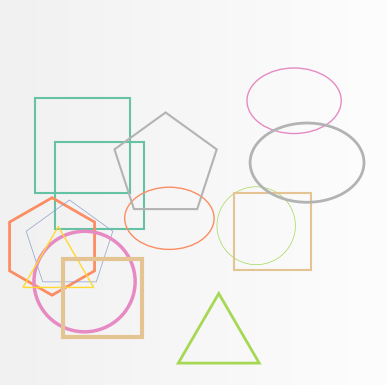[{"shape": "square", "thickness": 1.5, "radius": 0.57, "center": [0.257, 0.518]}, {"shape": "square", "thickness": 1.5, "radius": 0.61, "center": [0.213, 0.621]}, {"shape": "hexagon", "thickness": 2, "radius": 0.63, "center": [0.134, 0.36]}, {"shape": "oval", "thickness": 1, "radius": 0.58, "center": [0.437, 0.433]}, {"shape": "pentagon", "thickness": 0.5, "radius": 0.59, "center": [0.179, 0.363]}, {"shape": "oval", "thickness": 1, "radius": 0.61, "center": [0.759, 0.738]}, {"shape": "circle", "thickness": 2.5, "radius": 0.65, "center": [0.218, 0.269]}, {"shape": "circle", "thickness": 0.5, "radius": 0.51, "center": [0.661, 0.414]}, {"shape": "triangle", "thickness": 2, "radius": 0.6, "center": [0.565, 0.117]}, {"shape": "triangle", "thickness": 1, "radius": 0.53, "center": [0.15, 0.306]}, {"shape": "square", "thickness": 3, "radius": 0.51, "center": [0.265, 0.226]}, {"shape": "square", "thickness": 1.5, "radius": 0.5, "center": [0.704, 0.4]}, {"shape": "oval", "thickness": 2, "radius": 0.74, "center": [0.792, 0.578]}, {"shape": "pentagon", "thickness": 1.5, "radius": 0.69, "center": [0.427, 0.569]}]